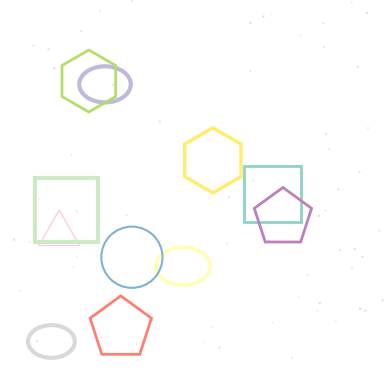[{"shape": "square", "thickness": 2, "radius": 0.37, "center": [0.707, 0.496]}, {"shape": "oval", "thickness": 2.5, "radius": 0.35, "center": [0.476, 0.309]}, {"shape": "oval", "thickness": 3, "radius": 0.33, "center": [0.273, 0.781]}, {"shape": "pentagon", "thickness": 2, "radius": 0.42, "center": [0.314, 0.148]}, {"shape": "circle", "thickness": 1.5, "radius": 0.4, "center": [0.343, 0.332]}, {"shape": "hexagon", "thickness": 2, "radius": 0.4, "center": [0.231, 0.79]}, {"shape": "triangle", "thickness": 1, "radius": 0.31, "center": [0.154, 0.393]}, {"shape": "oval", "thickness": 3, "radius": 0.3, "center": [0.134, 0.113]}, {"shape": "pentagon", "thickness": 2, "radius": 0.39, "center": [0.735, 0.435]}, {"shape": "square", "thickness": 3, "radius": 0.41, "center": [0.172, 0.454]}, {"shape": "hexagon", "thickness": 2.5, "radius": 0.42, "center": [0.553, 0.584]}]